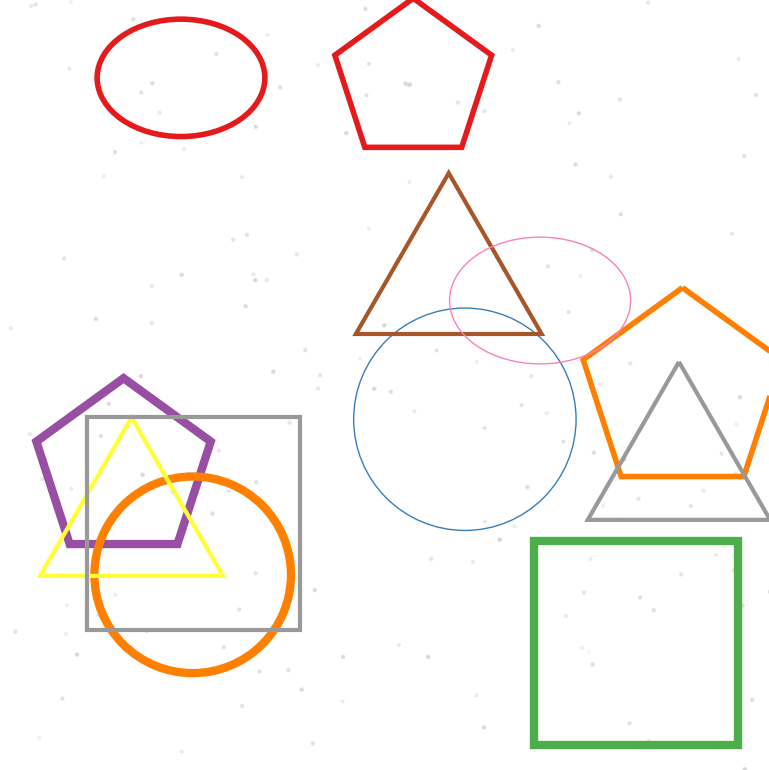[{"shape": "oval", "thickness": 2, "radius": 0.54, "center": [0.235, 0.899]}, {"shape": "pentagon", "thickness": 2, "radius": 0.54, "center": [0.537, 0.895]}, {"shape": "circle", "thickness": 0.5, "radius": 0.72, "center": [0.604, 0.456]}, {"shape": "square", "thickness": 3, "radius": 0.66, "center": [0.826, 0.165]}, {"shape": "pentagon", "thickness": 3, "radius": 0.6, "center": [0.16, 0.39]}, {"shape": "pentagon", "thickness": 2, "radius": 0.68, "center": [0.886, 0.491]}, {"shape": "circle", "thickness": 3, "radius": 0.64, "center": [0.25, 0.254]}, {"shape": "triangle", "thickness": 1.5, "radius": 0.69, "center": [0.171, 0.321]}, {"shape": "triangle", "thickness": 1.5, "radius": 0.7, "center": [0.583, 0.636]}, {"shape": "oval", "thickness": 0.5, "radius": 0.59, "center": [0.701, 0.61]}, {"shape": "square", "thickness": 1.5, "radius": 0.69, "center": [0.251, 0.32]}, {"shape": "triangle", "thickness": 1.5, "radius": 0.68, "center": [0.882, 0.393]}]